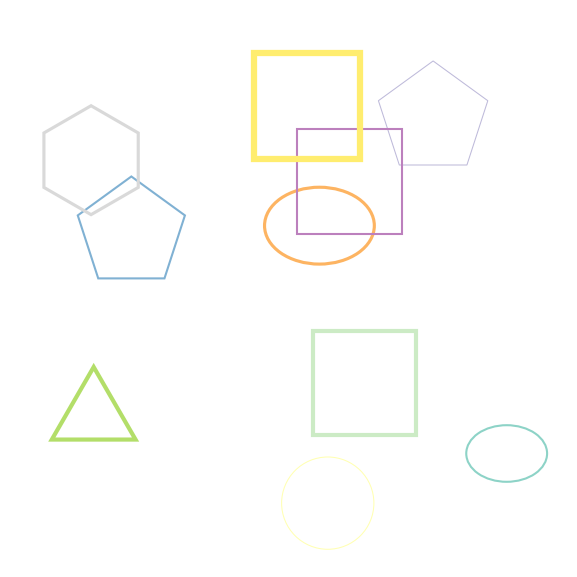[{"shape": "oval", "thickness": 1, "radius": 0.35, "center": [0.877, 0.214]}, {"shape": "circle", "thickness": 0.5, "radius": 0.4, "center": [0.568, 0.128]}, {"shape": "pentagon", "thickness": 0.5, "radius": 0.5, "center": [0.75, 0.794]}, {"shape": "pentagon", "thickness": 1, "radius": 0.49, "center": [0.227, 0.596]}, {"shape": "oval", "thickness": 1.5, "radius": 0.48, "center": [0.553, 0.608]}, {"shape": "triangle", "thickness": 2, "radius": 0.42, "center": [0.162, 0.28]}, {"shape": "hexagon", "thickness": 1.5, "radius": 0.47, "center": [0.158, 0.722]}, {"shape": "square", "thickness": 1, "radius": 0.46, "center": [0.605, 0.686]}, {"shape": "square", "thickness": 2, "radius": 0.45, "center": [0.631, 0.337]}, {"shape": "square", "thickness": 3, "radius": 0.46, "center": [0.531, 0.816]}]